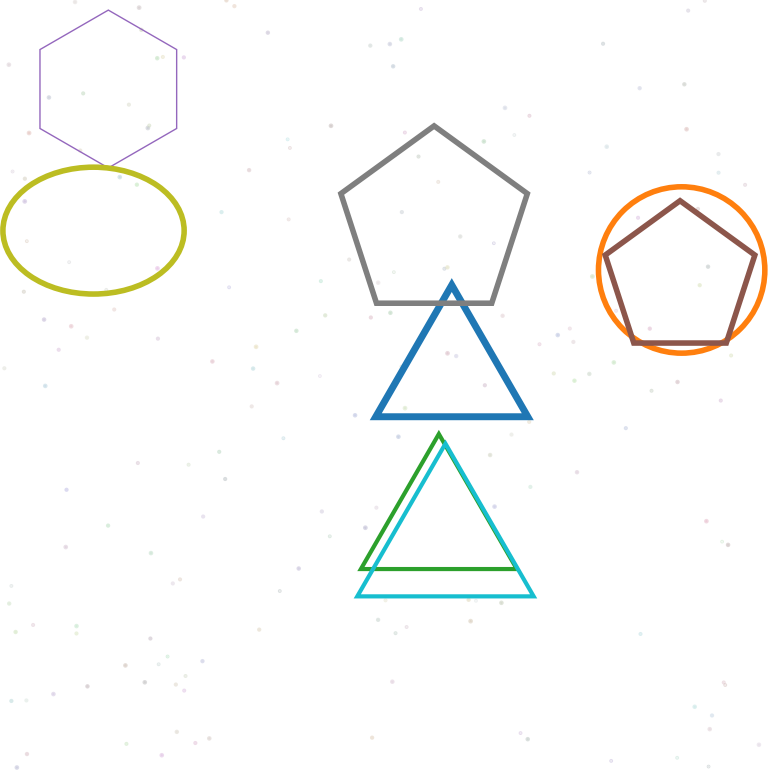[{"shape": "triangle", "thickness": 2.5, "radius": 0.57, "center": [0.587, 0.516]}, {"shape": "circle", "thickness": 2, "radius": 0.54, "center": [0.885, 0.649]}, {"shape": "triangle", "thickness": 1.5, "radius": 0.58, "center": [0.57, 0.319]}, {"shape": "hexagon", "thickness": 0.5, "radius": 0.51, "center": [0.141, 0.884]}, {"shape": "pentagon", "thickness": 2, "radius": 0.51, "center": [0.883, 0.637]}, {"shape": "pentagon", "thickness": 2, "radius": 0.64, "center": [0.564, 0.709]}, {"shape": "oval", "thickness": 2, "radius": 0.59, "center": [0.121, 0.7]}, {"shape": "triangle", "thickness": 1.5, "radius": 0.66, "center": [0.579, 0.292]}]